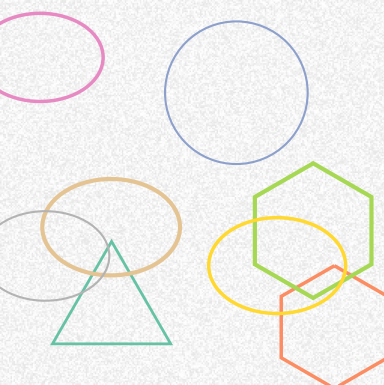[{"shape": "triangle", "thickness": 2, "radius": 0.89, "center": [0.29, 0.196]}, {"shape": "hexagon", "thickness": 2.5, "radius": 0.8, "center": [0.869, 0.15]}, {"shape": "circle", "thickness": 1.5, "radius": 0.93, "center": [0.614, 0.759]}, {"shape": "oval", "thickness": 2.5, "radius": 0.82, "center": [0.104, 0.851]}, {"shape": "hexagon", "thickness": 3, "radius": 0.87, "center": [0.813, 0.401]}, {"shape": "oval", "thickness": 2.5, "radius": 0.89, "center": [0.72, 0.31]}, {"shape": "oval", "thickness": 3, "radius": 0.89, "center": [0.289, 0.41]}, {"shape": "oval", "thickness": 1.5, "radius": 0.83, "center": [0.118, 0.335]}]